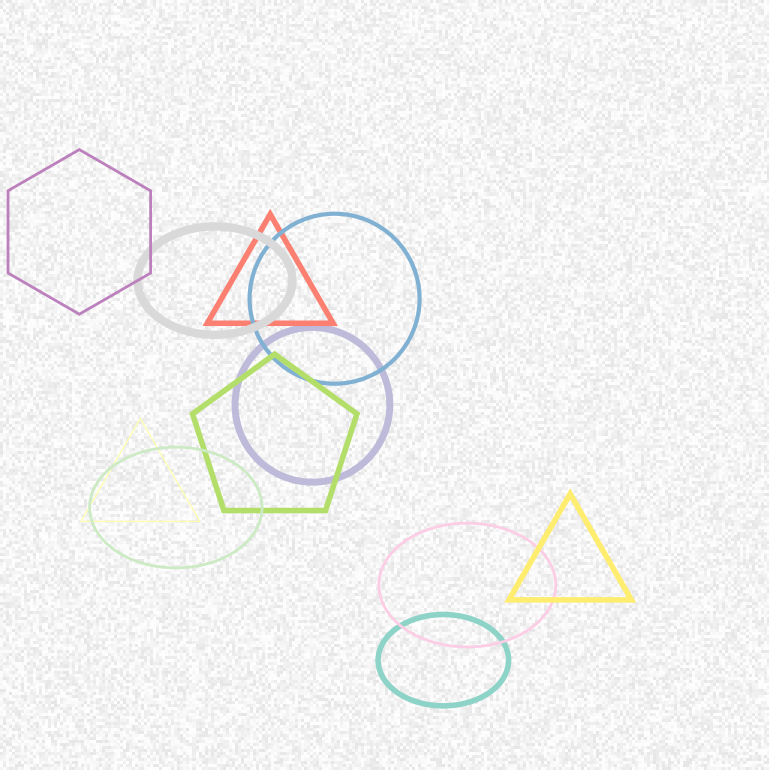[{"shape": "oval", "thickness": 2, "radius": 0.42, "center": [0.576, 0.143]}, {"shape": "triangle", "thickness": 0.5, "radius": 0.45, "center": [0.182, 0.367]}, {"shape": "circle", "thickness": 2.5, "radius": 0.5, "center": [0.406, 0.474]}, {"shape": "triangle", "thickness": 2, "radius": 0.47, "center": [0.351, 0.627]}, {"shape": "circle", "thickness": 1.5, "radius": 0.55, "center": [0.435, 0.612]}, {"shape": "pentagon", "thickness": 2, "radius": 0.56, "center": [0.357, 0.428]}, {"shape": "oval", "thickness": 1, "radius": 0.57, "center": [0.607, 0.24]}, {"shape": "oval", "thickness": 3, "radius": 0.5, "center": [0.279, 0.636]}, {"shape": "hexagon", "thickness": 1, "radius": 0.53, "center": [0.103, 0.699]}, {"shape": "oval", "thickness": 1, "radius": 0.56, "center": [0.228, 0.341]}, {"shape": "triangle", "thickness": 2, "radius": 0.46, "center": [0.74, 0.267]}]